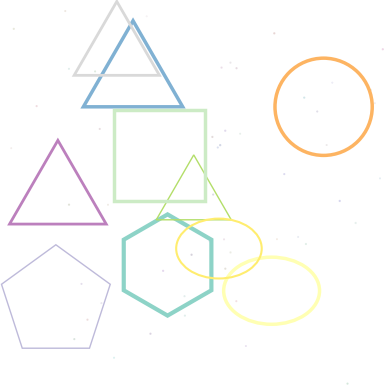[{"shape": "hexagon", "thickness": 3, "radius": 0.66, "center": [0.435, 0.312]}, {"shape": "oval", "thickness": 2.5, "radius": 0.62, "center": [0.705, 0.245]}, {"shape": "pentagon", "thickness": 1, "radius": 0.74, "center": [0.145, 0.216]}, {"shape": "triangle", "thickness": 2.5, "radius": 0.74, "center": [0.346, 0.797]}, {"shape": "circle", "thickness": 2.5, "radius": 0.63, "center": [0.841, 0.723]}, {"shape": "triangle", "thickness": 1, "radius": 0.56, "center": [0.503, 0.485]}, {"shape": "triangle", "thickness": 2, "radius": 0.64, "center": [0.303, 0.868]}, {"shape": "triangle", "thickness": 2, "radius": 0.72, "center": [0.15, 0.49]}, {"shape": "square", "thickness": 2.5, "radius": 0.59, "center": [0.413, 0.595]}, {"shape": "oval", "thickness": 1.5, "radius": 0.56, "center": [0.569, 0.354]}]